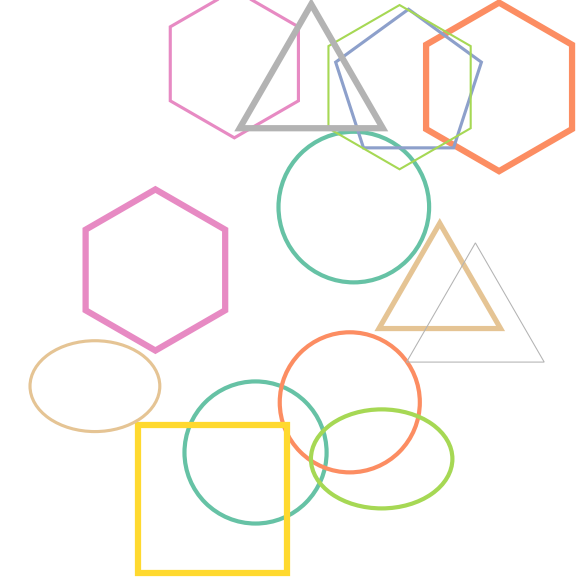[{"shape": "circle", "thickness": 2, "radius": 0.62, "center": [0.442, 0.216]}, {"shape": "circle", "thickness": 2, "radius": 0.65, "center": [0.613, 0.641]}, {"shape": "circle", "thickness": 2, "radius": 0.61, "center": [0.606, 0.302]}, {"shape": "hexagon", "thickness": 3, "radius": 0.73, "center": [0.864, 0.849]}, {"shape": "pentagon", "thickness": 1.5, "radius": 0.66, "center": [0.707, 0.85]}, {"shape": "hexagon", "thickness": 1.5, "radius": 0.64, "center": [0.406, 0.889]}, {"shape": "hexagon", "thickness": 3, "radius": 0.7, "center": [0.269, 0.532]}, {"shape": "oval", "thickness": 2, "radius": 0.61, "center": [0.661, 0.205]}, {"shape": "hexagon", "thickness": 1, "radius": 0.71, "center": [0.692, 0.848]}, {"shape": "square", "thickness": 3, "radius": 0.64, "center": [0.368, 0.135]}, {"shape": "oval", "thickness": 1.5, "radius": 0.56, "center": [0.164, 0.33]}, {"shape": "triangle", "thickness": 2.5, "radius": 0.61, "center": [0.761, 0.491]}, {"shape": "triangle", "thickness": 3, "radius": 0.72, "center": [0.539, 0.849]}, {"shape": "triangle", "thickness": 0.5, "radius": 0.69, "center": [0.823, 0.441]}]